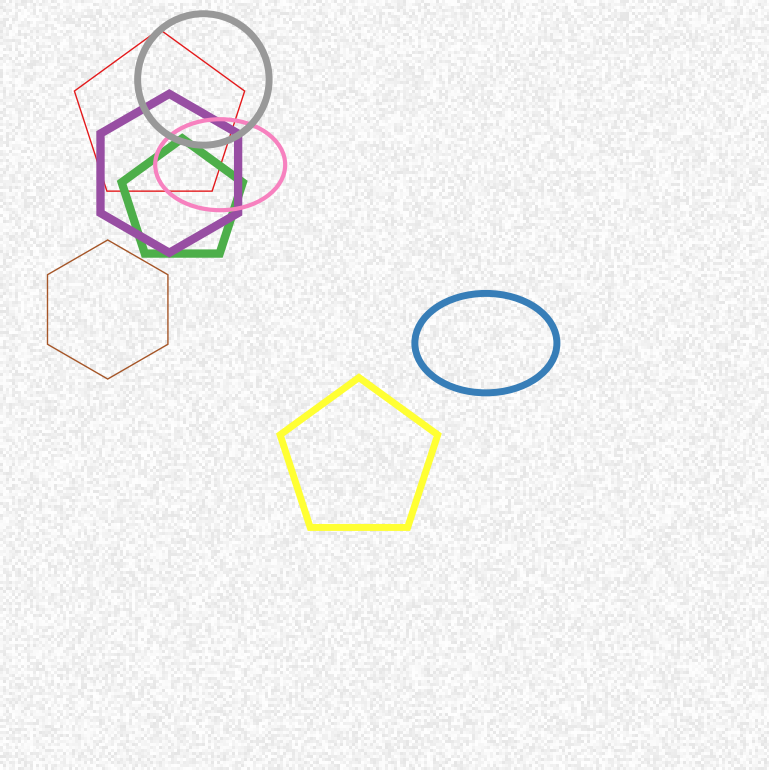[{"shape": "pentagon", "thickness": 0.5, "radius": 0.58, "center": [0.207, 0.846]}, {"shape": "oval", "thickness": 2.5, "radius": 0.46, "center": [0.631, 0.554]}, {"shape": "pentagon", "thickness": 3, "radius": 0.41, "center": [0.237, 0.738]}, {"shape": "hexagon", "thickness": 3, "radius": 0.52, "center": [0.22, 0.775]}, {"shape": "pentagon", "thickness": 2.5, "radius": 0.54, "center": [0.466, 0.402]}, {"shape": "hexagon", "thickness": 0.5, "radius": 0.45, "center": [0.14, 0.598]}, {"shape": "oval", "thickness": 1.5, "radius": 0.42, "center": [0.286, 0.786]}, {"shape": "circle", "thickness": 2.5, "radius": 0.43, "center": [0.264, 0.897]}]